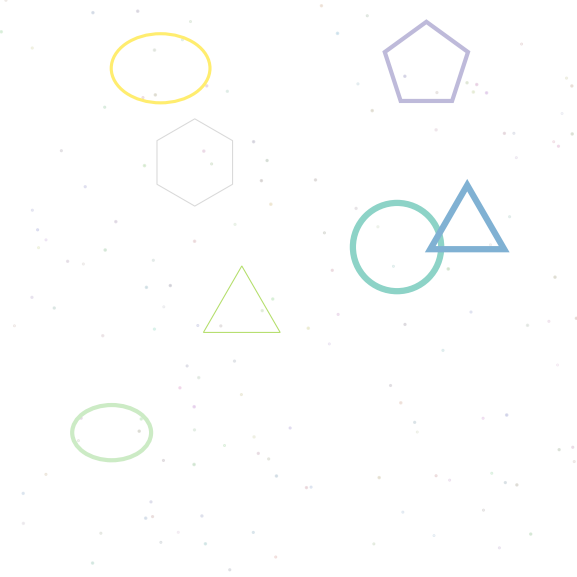[{"shape": "circle", "thickness": 3, "radius": 0.38, "center": [0.688, 0.571]}, {"shape": "pentagon", "thickness": 2, "radius": 0.38, "center": [0.738, 0.886]}, {"shape": "triangle", "thickness": 3, "radius": 0.37, "center": [0.809, 0.605]}, {"shape": "triangle", "thickness": 0.5, "radius": 0.38, "center": [0.419, 0.462]}, {"shape": "hexagon", "thickness": 0.5, "radius": 0.38, "center": [0.337, 0.718]}, {"shape": "oval", "thickness": 2, "radius": 0.34, "center": [0.193, 0.25]}, {"shape": "oval", "thickness": 1.5, "radius": 0.43, "center": [0.278, 0.881]}]